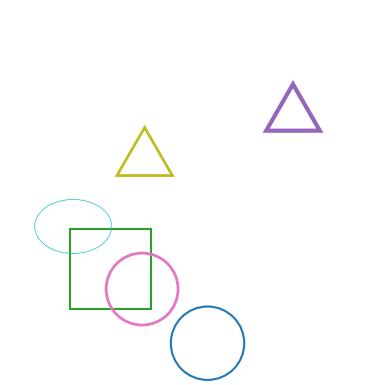[{"shape": "circle", "thickness": 1.5, "radius": 0.48, "center": [0.539, 0.109]}, {"shape": "square", "thickness": 1.5, "radius": 0.52, "center": [0.287, 0.301]}, {"shape": "triangle", "thickness": 3, "radius": 0.4, "center": [0.761, 0.701]}, {"shape": "circle", "thickness": 2, "radius": 0.47, "center": [0.369, 0.249]}, {"shape": "triangle", "thickness": 2, "radius": 0.42, "center": [0.376, 0.586]}, {"shape": "oval", "thickness": 0.5, "radius": 0.5, "center": [0.19, 0.412]}]